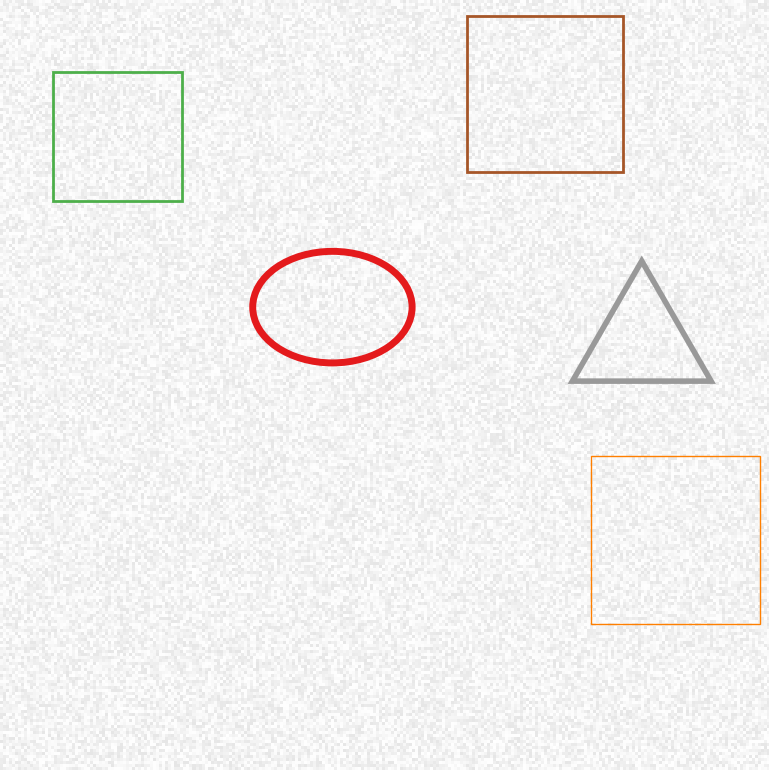[{"shape": "oval", "thickness": 2.5, "radius": 0.52, "center": [0.432, 0.601]}, {"shape": "square", "thickness": 1, "radius": 0.42, "center": [0.152, 0.822]}, {"shape": "square", "thickness": 0.5, "radius": 0.55, "center": [0.877, 0.299]}, {"shape": "square", "thickness": 1, "radius": 0.51, "center": [0.708, 0.877]}, {"shape": "triangle", "thickness": 2, "radius": 0.52, "center": [0.833, 0.557]}]